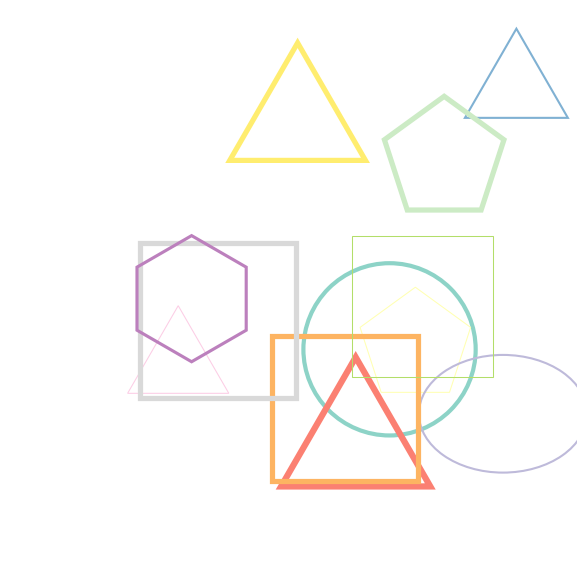[{"shape": "circle", "thickness": 2, "radius": 0.75, "center": [0.675, 0.394]}, {"shape": "pentagon", "thickness": 0.5, "radius": 0.5, "center": [0.719, 0.401]}, {"shape": "oval", "thickness": 1, "radius": 0.73, "center": [0.871, 0.283]}, {"shape": "triangle", "thickness": 3, "radius": 0.75, "center": [0.616, 0.231]}, {"shape": "triangle", "thickness": 1, "radius": 0.51, "center": [0.894, 0.847]}, {"shape": "square", "thickness": 2.5, "radius": 0.63, "center": [0.597, 0.291]}, {"shape": "square", "thickness": 0.5, "radius": 0.61, "center": [0.732, 0.469]}, {"shape": "triangle", "thickness": 0.5, "radius": 0.51, "center": [0.309, 0.369]}, {"shape": "square", "thickness": 2.5, "radius": 0.67, "center": [0.377, 0.444]}, {"shape": "hexagon", "thickness": 1.5, "radius": 0.55, "center": [0.332, 0.482]}, {"shape": "pentagon", "thickness": 2.5, "radius": 0.54, "center": [0.769, 0.723]}, {"shape": "triangle", "thickness": 2.5, "radius": 0.68, "center": [0.515, 0.789]}]